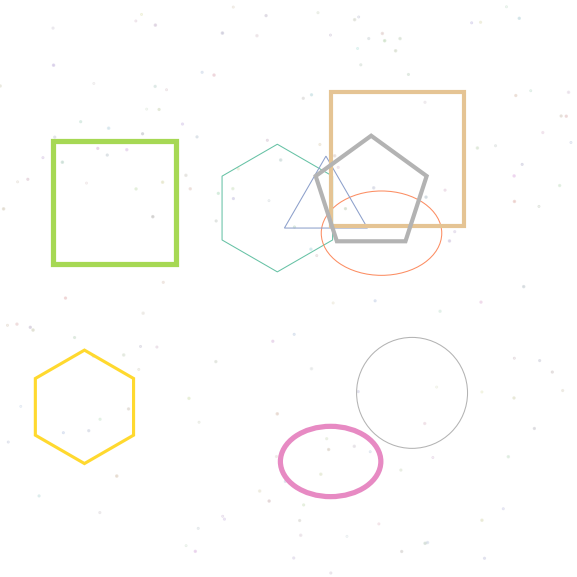[{"shape": "hexagon", "thickness": 0.5, "radius": 0.55, "center": [0.48, 0.639]}, {"shape": "oval", "thickness": 0.5, "radius": 0.52, "center": [0.661, 0.595]}, {"shape": "triangle", "thickness": 0.5, "radius": 0.42, "center": [0.564, 0.646]}, {"shape": "oval", "thickness": 2.5, "radius": 0.43, "center": [0.573, 0.2]}, {"shape": "square", "thickness": 2.5, "radius": 0.53, "center": [0.198, 0.648]}, {"shape": "hexagon", "thickness": 1.5, "radius": 0.49, "center": [0.146, 0.295]}, {"shape": "square", "thickness": 2, "radius": 0.58, "center": [0.688, 0.725]}, {"shape": "pentagon", "thickness": 2, "radius": 0.51, "center": [0.643, 0.663]}, {"shape": "circle", "thickness": 0.5, "radius": 0.48, "center": [0.714, 0.319]}]